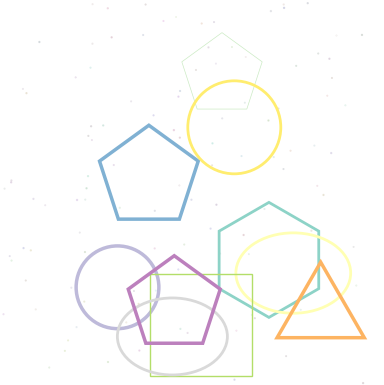[{"shape": "hexagon", "thickness": 2, "radius": 0.75, "center": [0.699, 0.325]}, {"shape": "oval", "thickness": 2, "radius": 0.75, "center": [0.762, 0.291]}, {"shape": "circle", "thickness": 2.5, "radius": 0.54, "center": [0.305, 0.254]}, {"shape": "pentagon", "thickness": 2.5, "radius": 0.67, "center": [0.387, 0.54]}, {"shape": "triangle", "thickness": 2.5, "radius": 0.65, "center": [0.833, 0.188]}, {"shape": "square", "thickness": 1, "radius": 0.66, "center": [0.522, 0.155]}, {"shape": "oval", "thickness": 2, "radius": 0.71, "center": [0.448, 0.126]}, {"shape": "pentagon", "thickness": 2.5, "radius": 0.63, "center": [0.453, 0.21]}, {"shape": "pentagon", "thickness": 0.5, "radius": 0.55, "center": [0.577, 0.806]}, {"shape": "circle", "thickness": 2, "radius": 0.6, "center": [0.609, 0.669]}]